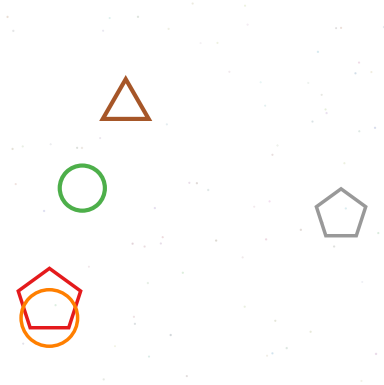[{"shape": "pentagon", "thickness": 2.5, "radius": 0.43, "center": [0.128, 0.218]}, {"shape": "circle", "thickness": 3, "radius": 0.29, "center": [0.214, 0.511]}, {"shape": "circle", "thickness": 2.5, "radius": 0.37, "center": [0.128, 0.174]}, {"shape": "triangle", "thickness": 3, "radius": 0.34, "center": [0.327, 0.726]}, {"shape": "pentagon", "thickness": 2.5, "radius": 0.34, "center": [0.886, 0.442]}]